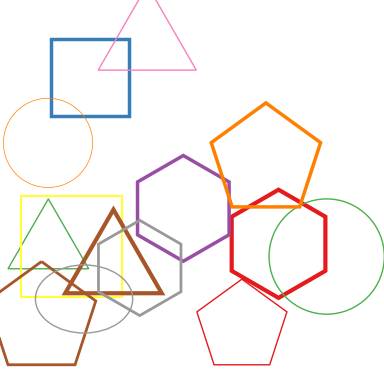[{"shape": "pentagon", "thickness": 1, "radius": 0.61, "center": [0.628, 0.152]}, {"shape": "hexagon", "thickness": 3, "radius": 0.7, "center": [0.723, 0.367]}, {"shape": "square", "thickness": 2.5, "radius": 0.5, "center": [0.234, 0.799]}, {"shape": "triangle", "thickness": 1, "radius": 0.61, "center": [0.126, 0.362]}, {"shape": "circle", "thickness": 1, "radius": 0.75, "center": [0.849, 0.334]}, {"shape": "hexagon", "thickness": 2.5, "radius": 0.69, "center": [0.476, 0.459]}, {"shape": "circle", "thickness": 0.5, "radius": 0.58, "center": [0.125, 0.629]}, {"shape": "pentagon", "thickness": 2.5, "radius": 0.75, "center": [0.691, 0.583]}, {"shape": "square", "thickness": 1.5, "radius": 0.66, "center": [0.185, 0.359]}, {"shape": "pentagon", "thickness": 2, "radius": 0.74, "center": [0.108, 0.172]}, {"shape": "triangle", "thickness": 3, "radius": 0.72, "center": [0.295, 0.311]}, {"shape": "triangle", "thickness": 1, "radius": 0.74, "center": [0.383, 0.891]}, {"shape": "oval", "thickness": 1, "radius": 0.63, "center": [0.218, 0.223]}, {"shape": "hexagon", "thickness": 2, "radius": 0.62, "center": [0.363, 0.304]}]